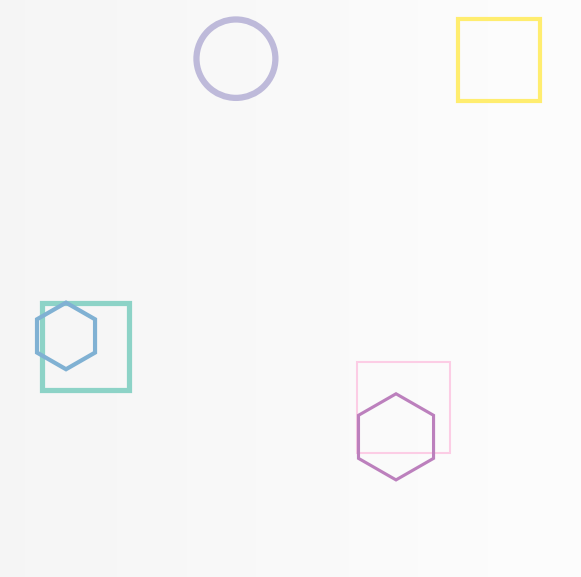[{"shape": "square", "thickness": 2.5, "radius": 0.37, "center": [0.147, 0.399]}, {"shape": "circle", "thickness": 3, "radius": 0.34, "center": [0.406, 0.898]}, {"shape": "hexagon", "thickness": 2, "radius": 0.29, "center": [0.114, 0.417]}, {"shape": "square", "thickness": 1, "radius": 0.4, "center": [0.694, 0.294]}, {"shape": "hexagon", "thickness": 1.5, "radius": 0.37, "center": [0.681, 0.243]}, {"shape": "square", "thickness": 2, "radius": 0.35, "center": [0.859, 0.896]}]